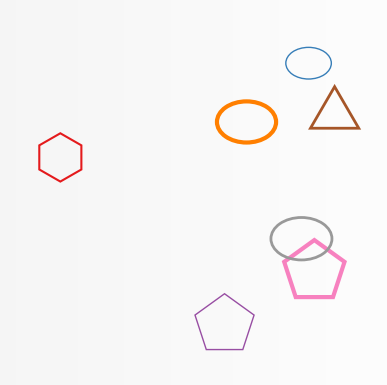[{"shape": "hexagon", "thickness": 1.5, "radius": 0.31, "center": [0.156, 0.591]}, {"shape": "oval", "thickness": 1, "radius": 0.29, "center": [0.796, 0.836]}, {"shape": "pentagon", "thickness": 1, "radius": 0.4, "center": [0.579, 0.157]}, {"shape": "oval", "thickness": 3, "radius": 0.38, "center": [0.636, 0.683]}, {"shape": "triangle", "thickness": 2, "radius": 0.36, "center": [0.864, 0.703]}, {"shape": "pentagon", "thickness": 3, "radius": 0.41, "center": [0.811, 0.295]}, {"shape": "oval", "thickness": 2, "radius": 0.39, "center": [0.778, 0.38]}]